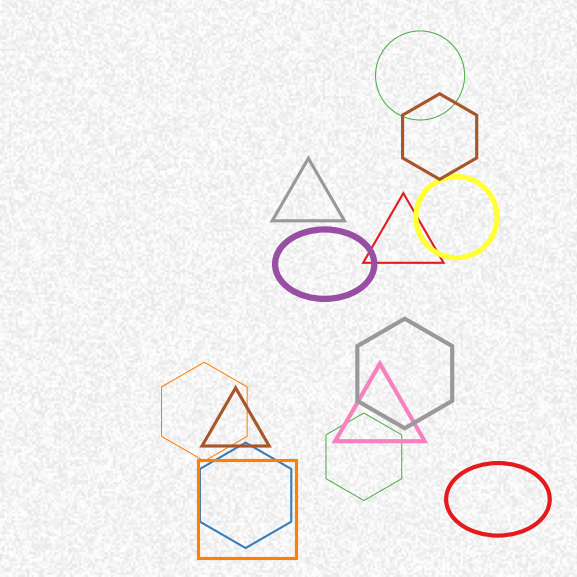[{"shape": "oval", "thickness": 2, "radius": 0.45, "center": [0.862, 0.135]}, {"shape": "triangle", "thickness": 1, "radius": 0.4, "center": [0.698, 0.584]}, {"shape": "hexagon", "thickness": 1, "radius": 0.46, "center": [0.425, 0.141]}, {"shape": "hexagon", "thickness": 0.5, "radius": 0.38, "center": [0.63, 0.208]}, {"shape": "circle", "thickness": 0.5, "radius": 0.39, "center": [0.727, 0.868]}, {"shape": "oval", "thickness": 3, "radius": 0.43, "center": [0.562, 0.542]}, {"shape": "square", "thickness": 1.5, "radius": 0.42, "center": [0.428, 0.117]}, {"shape": "hexagon", "thickness": 0.5, "radius": 0.43, "center": [0.354, 0.286]}, {"shape": "circle", "thickness": 2.5, "radius": 0.35, "center": [0.79, 0.623]}, {"shape": "hexagon", "thickness": 1.5, "radius": 0.37, "center": [0.761, 0.763]}, {"shape": "triangle", "thickness": 1.5, "radius": 0.34, "center": [0.408, 0.26]}, {"shape": "triangle", "thickness": 2, "radius": 0.45, "center": [0.658, 0.28]}, {"shape": "triangle", "thickness": 1.5, "radius": 0.36, "center": [0.534, 0.653]}, {"shape": "hexagon", "thickness": 2, "radius": 0.47, "center": [0.701, 0.352]}]